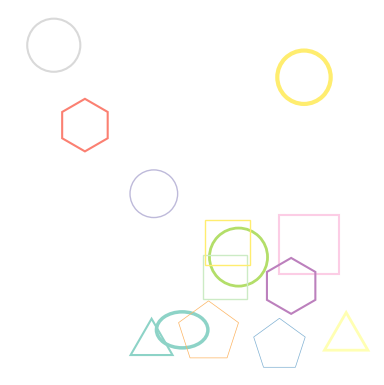[{"shape": "triangle", "thickness": 1.5, "radius": 0.31, "center": [0.394, 0.109]}, {"shape": "oval", "thickness": 2.5, "radius": 0.33, "center": [0.473, 0.143]}, {"shape": "triangle", "thickness": 2, "radius": 0.33, "center": [0.899, 0.123]}, {"shape": "circle", "thickness": 1, "radius": 0.31, "center": [0.4, 0.497]}, {"shape": "hexagon", "thickness": 1.5, "radius": 0.34, "center": [0.221, 0.675]}, {"shape": "pentagon", "thickness": 0.5, "radius": 0.35, "center": [0.726, 0.103]}, {"shape": "pentagon", "thickness": 0.5, "radius": 0.41, "center": [0.542, 0.137]}, {"shape": "circle", "thickness": 2, "radius": 0.38, "center": [0.619, 0.332]}, {"shape": "square", "thickness": 1.5, "radius": 0.39, "center": [0.803, 0.365]}, {"shape": "circle", "thickness": 1.5, "radius": 0.34, "center": [0.14, 0.883]}, {"shape": "hexagon", "thickness": 1.5, "radius": 0.36, "center": [0.756, 0.257]}, {"shape": "square", "thickness": 1, "radius": 0.29, "center": [0.585, 0.281]}, {"shape": "square", "thickness": 1, "radius": 0.3, "center": [0.591, 0.37]}, {"shape": "circle", "thickness": 3, "radius": 0.35, "center": [0.79, 0.799]}]